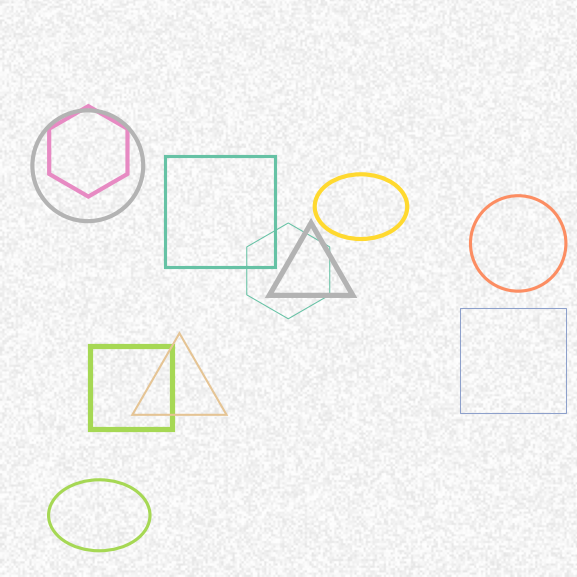[{"shape": "hexagon", "thickness": 0.5, "radius": 0.41, "center": [0.499, 0.53]}, {"shape": "square", "thickness": 1.5, "radius": 0.48, "center": [0.381, 0.633]}, {"shape": "circle", "thickness": 1.5, "radius": 0.41, "center": [0.897, 0.578]}, {"shape": "square", "thickness": 0.5, "radius": 0.46, "center": [0.888, 0.375]}, {"shape": "hexagon", "thickness": 2, "radius": 0.39, "center": [0.153, 0.737]}, {"shape": "square", "thickness": 2.5, "radius": 0.36, "center": [0.227, 0.328]}, {"shape": "oval", "thickness": 1.5, "radius": 0.44, "center": [0.172, 0.107]}, {"shape": "oval", "thickness": 2, "radius": 0.4, "center": [0.625, 0.641]}, {"shape": "triangle", "thickness": 1, "radius": 0.47, "center": [0.311, 0.328]}, {"shape": "circle", "thickness": 2, "radius": 0.48, "center": [0.152, 0.712]}, {"shape": "triangle", "thickness": 2.5, "radius": 0.42, "center": [0.539, 0.529]}]